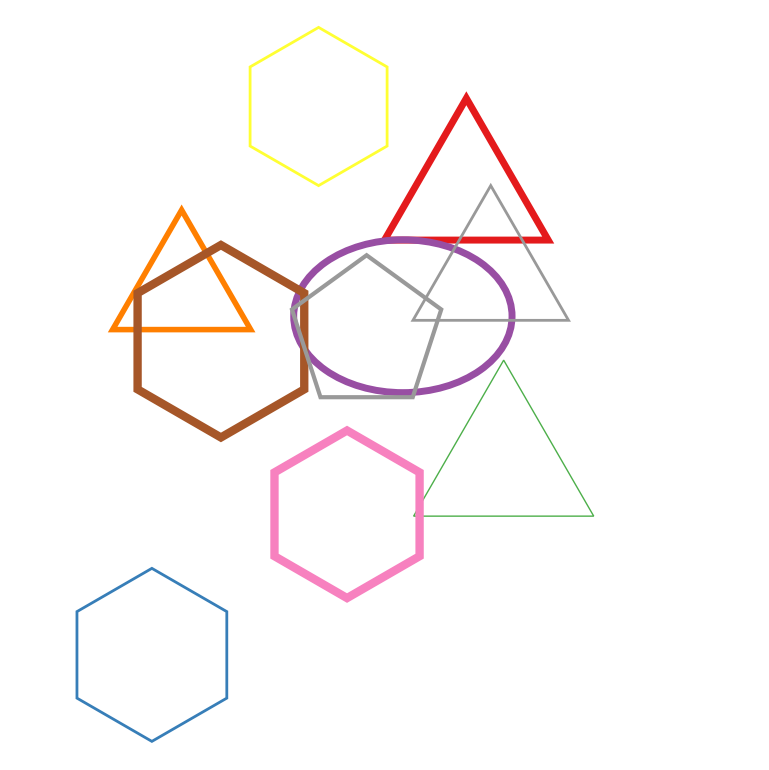[{"shape": "triangle", "thickness": 2.5, "radius": 0.61, "center": [0.606, 0.75]}, {"shape": "hexagon", "thickness": 1, "radius": 0.56, "center": [0.197, 0.15]}, {"shape": "triangle", "thickness": 0.5, "radius": 0.68, "center": [0.654, 0.397]}, {"shape": "oval", "thickness": 2.5, "radius": 0.71, "center": [0.523, 0.589]}, {"shape": "triangle", "thickness": 2, "radius": 0.52, "center": [0.236, 0.624]}, {"shape": "hexagon", "thickness": 1, "radius": 0.51, "center": [0.414, 0.862]}, {"shape": "hexagon", "thickness": 3, "radius": 0.62, "center": [0.287, 0.557]}, {"shape": "hexagon", "thickness": 3, "radius": 0.54, "center": [0.451, 0.332]}, {"shape": "pentagon", "thickness": 1.5, "radius": 0.51, "center": [0.476, 0.567]}, {"shape": "triangle", "thickness": 1, "radius": 0.58, "center": [0.637, 0.642]}]